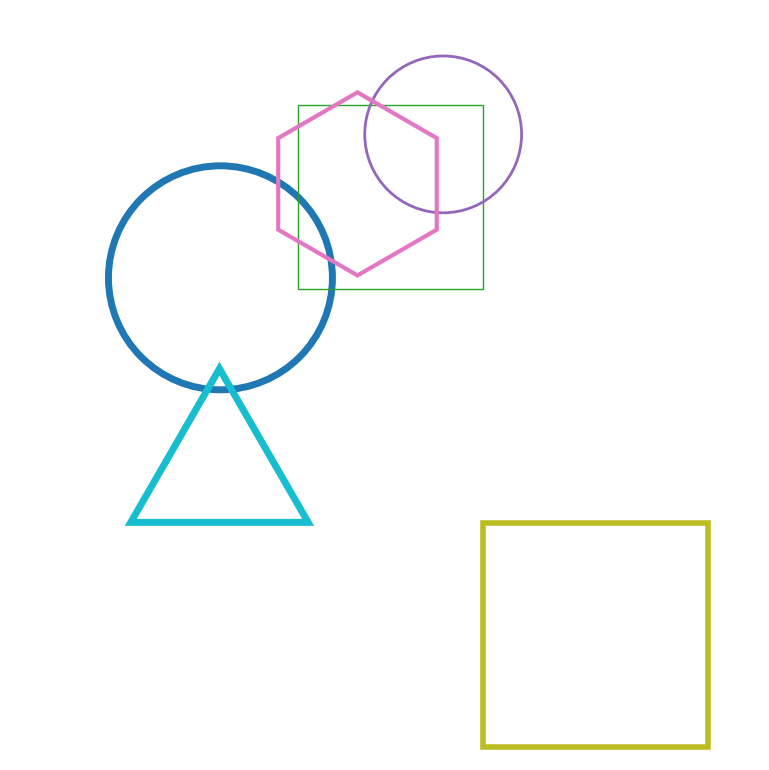[{"shape": "circle", "thickness": 2.5, "radius": 0.73, "center": [0.286, 0.639]}, {"shape": "square", "thickness": 0.5, "radius": 0.6, "center": [0.507, 0.744]}, {"shape": "circle", "thickness": 1, "radius": 0.51, "center": [0.576, 0.825]}, {"shape": "hexagon", "thickness": 1.5, "radius": 0.59, "center": [0.464, 0.761]}, {"shape": "square", "thickness": 2, "radius": 0.73, "center": [0.774, 0.176]}, {"shape": "triangle", "thickness": 2.5, "radius": 0.67, "center": [0.285, 0.388]}]